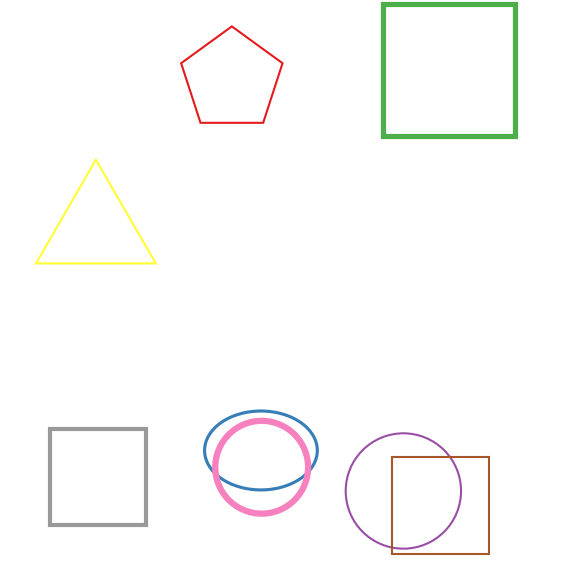[{"shape": "pentagon", "thickness": 1, "radius": 0.46, "center": [0.401, 0.861]}, {"shape": "oval", "thickness": 1.5, "radius": 0.49, "center": [0.452, 0.219]}, {"shape": "square", "thickness": 2.5, "radius": 0.57, "center": [0.778, 0.878]}, {"shape": "circle", "thickness": 1, "radius": 0.5, "center": [0.698, 0.149]}, {"shape": "triangle", "thickness": 1, "radius": 0.6, "center": [0.166, 0.603]}, {"shape": "square", "thickness": 1, "radius": 0.42, "center": [0.762, 0.124]}, {"shape": "circle", "thickness": 3, "radius": 0.4, "center": [0.453, 0.19]}, {"shape": "square", "thickness": 2, "radius": 0.42, "center": [0.17, 0.173]}]